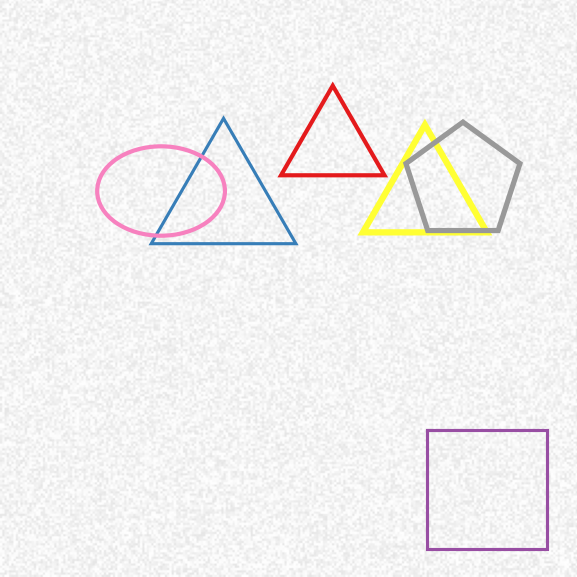[{"shape": "triangle", "thickness": 2, "radius": 0.52, "center": [0.576, 0.747]}, {"shape": "triangle", "thickness": 1.5, "radius": 0.72, "center": [0.387, 0.649]}, {"shape": "square", "thickness": 1.5, "radius": 0.52, "center": [0.843, 0.152]}, {"shape": "triangle", "thickness": 3, "radius": 0.62, "center": [0.736, 0.659]}, {"shape": "oval", "thickness": 2, "radius": 0.55, "center": [0.279, 0.668]}, {"shape": "pentagon", "thickness": 2.5, "radius": 0.52, "center": [0.802, 0.684]}]